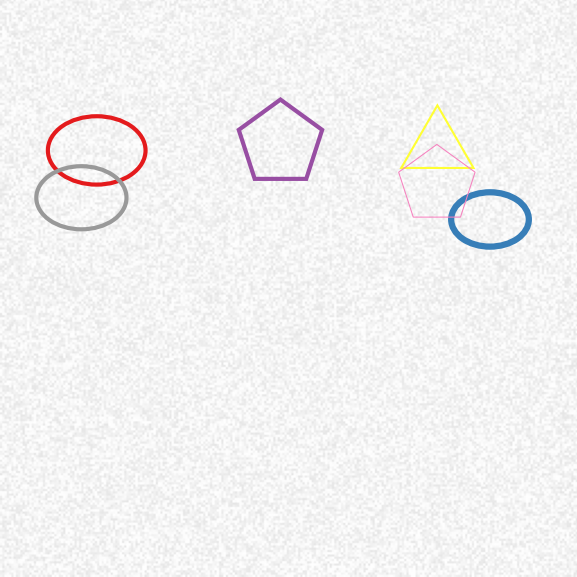[{"shape": "oval", "thickness": 2, "radius": 0.42, "center": [0.167, 0.739]}, {"shape": "oval", "thickness": 3, "radius": 0.34, "center": [0.848, 0.619]}, {"shape": "pentagon", "thickness": 2, "radius": 0.38, "center": [0.486, 0.751]}, {"shape": "triangle", "thickness": 1, "radius": 0.36, "center": [0.757, 0.744]}, {"shape": "pentagon", "thickness": 0.5, "radius": 0.35, "center": [0.756, 0.679]}, {"shape": "oval", "thickness": 2, "radius": 0.39, "center": [0.141, 0.657]}]